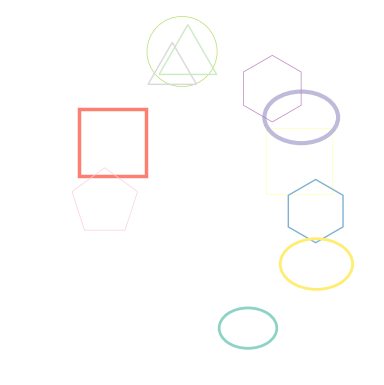[{"shape": "oval", "thickness": 2, "radius": 0.37, "center": [0.644, 0.148]}, {"shape": "square", "thickness": 0.5, "radius": 0.43, "center": [0.776, 0.582]}, {"shape": "oval", "thickness": 3, "radius": 0.48, "center": [0.782, 0.695]}, {"shape": "square", "thickness": 2.5, "radius": 0.43, "center": [0.292, 0.629]}, {"shape": "hexagon", "thickness": 1, "radius": 0.41, "center": [0.82, 0.452]}, {"shape": "circle", "thickness": 0.5, "radius": 0.46, "center": [0.473, 0.866]}, {"shape": "pentagon", "thickness": 0.5, "radius": 0.45, "center": [0.272, 0.475]}, {"shape": "triangle", "thickness": 1, "radius": 0.36, "center": [0.447, 0.817]}, {"shape": "hexagon", "thickness": 0.5, "radius": 0.43, "center": [0.707, 0.77]}, {"shape": "triangle", "thickness": 1, "radius": 0.43, "center": [0.488, 0.85]}, {"shape": "oval", "thickness": 2, "radius": 0.47, "center": [0.822, 0.314]}]